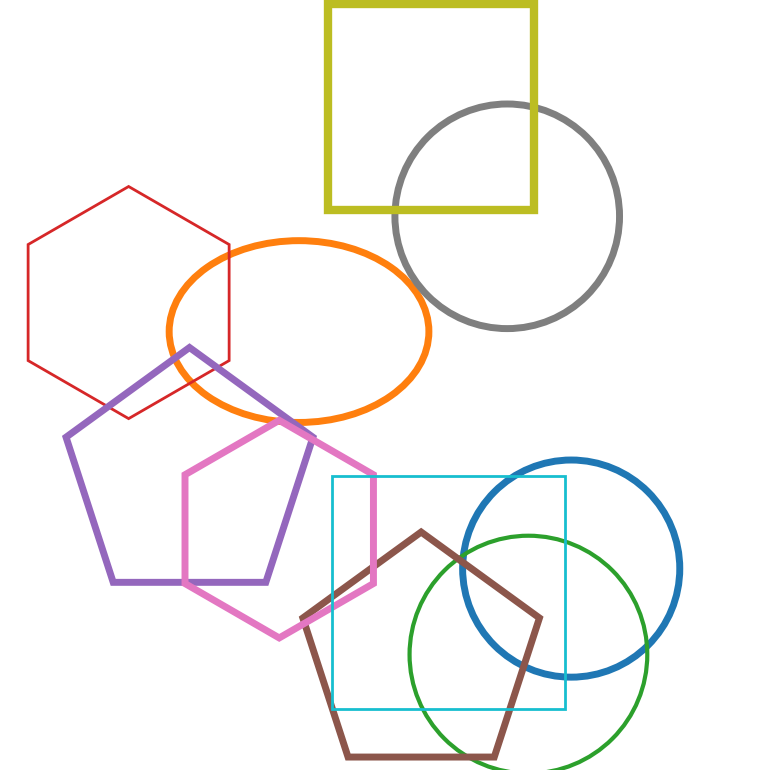[{"shape": "circle", "thickness": 2.5, "radius": 0.7, "center": [0.742, 0.262]}, {"shape": "oval", "thickness": 2.5, "radius": 0.84, "center": [0.388, 0.569]}, {"shape": "circle", "thickness": 1.5, "radius": 0.77, "center": [0.686, 0.15]}, {"shape": "hexagon", "thickness": 1, "radius": 0.75, "center": [0.167, 0.607]}, {"shape": "pentagon", "thickness": 2.5, "radius": 0.84, "center": [0.246, 0.38]}, {"shape": "pentagon", "thickness": 2.5, "radius": 0.81, "center": [0.547, 0.148]}, {"shape": "hexagon", "thickness": 2.5, "radius": 0.71, "center": [0.363, 0.313]}, {"shape": "circle", "thickness": 2.5, "radius": 0.73, "center": [0.659, 0.719]}, {"shape": "square", "thickness": 3, "radius": 0.67, "center": [0.559, 0.861]}, {"shape": "square", "thickness": 1, "radius": 0.76, "center": [0.583, 0.23]}]